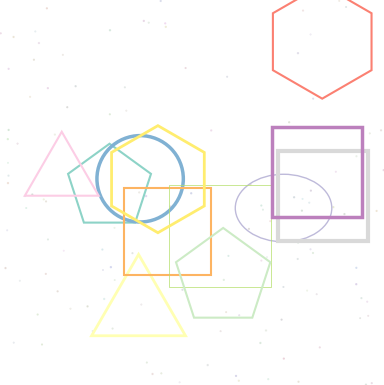[{"shape": "pentagon", "thickness": 1.5, "radius": 0.57, "center": [0.284, 0.513]}, {"shape": "triangle", "thickness": 2, "radius": 0.7, "center": [0.36, 0.198]}, {"shape": "oval", "thickness": 1, "radius": 0.63, "center": [0.736, 0.46]}, {"shape": "hexagon", "thickness": 1.5, "radius": 0.74, "center": [0.837, 0.892]}, {"shape": "circle", "thickness": 2.5, "radius": 0.56, "center": [0.364, 0.536]}, {"shape": "square", "thickness": 1.5, "radius": 0.56, "center": [0.436, 0.398]}, {"shape": "square", "thickness": 0.5, "radius": 0.67, "center": [0.572, 0.387]}, {"shape": "triangle", "thickness": 1.5, "radius": 0.55, "center": [0.16, 0.547]}, {"shape": "square", "thickness": 3, "radius": 0.59, "center": [0.839, 0.492]}, {"shape": "square", "thickness": 2.5, "radius": 0.59, "center": [0.823, 0.553]}, {"shape": "pentagon", "thickness": 1.5, "radius": 0.64, "center": [0.58, 0.279]}, {"shape": "hexagon", "thickness": 2, "radius": 0.7, "center": [0.41, 0.535]}]